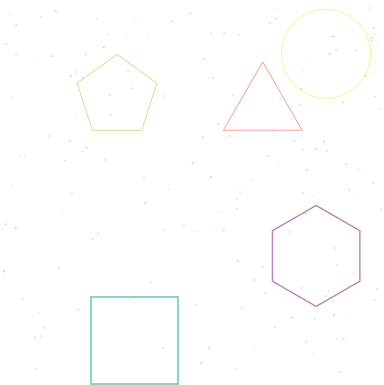[{"shape": "square", "thickness": 1.5, "radius": 0.57, "center": [0.349, 0.116]}, {"shape": "triangle", "thickness": 0.5, "radius": 0.59, "center": [0.683, 0.721]}, {"shape": "pentagon", "thickness": 0.5, "radius": 0.54, "center": [0.304, 0.75]}, {"shape": "hexagon", "thickness": 1, "radius": 0.66, "center": [0.821, 0.335]}, {"shape": "circle", "thickness": 0.5, "radius": 0.58, "center": [0.847, 0.86]}]